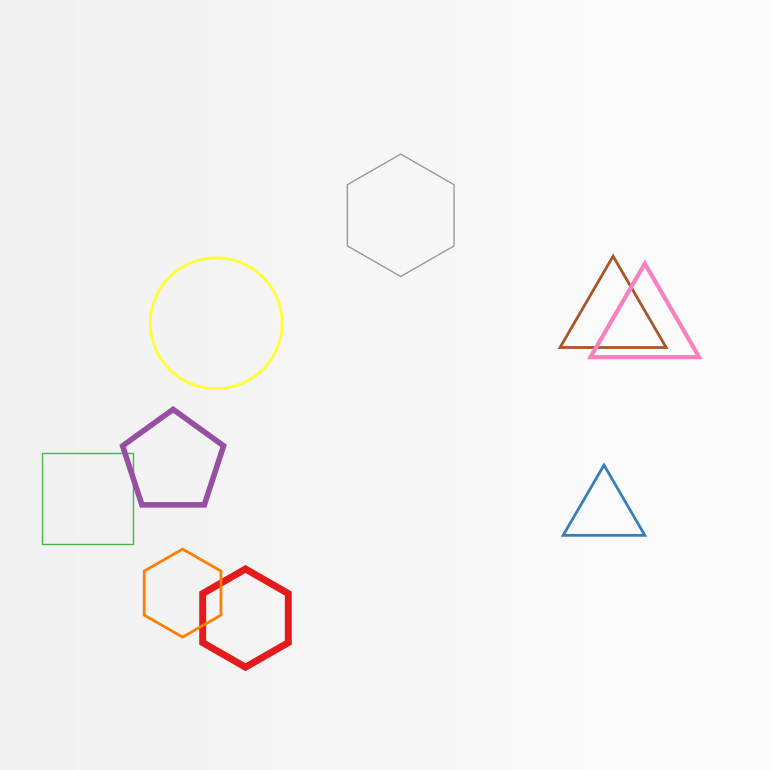[{"shape": "hexagon", "thickness": 2.5, "radius": 0.32, "center": [0.317, 0.197]}, {"shape": "triangle", "thickness": 1, "radius": 0.3, "center": [0.779, 0.335]}, {"shape": "square", "thickness": 0.5, "radius": 0.29, "center": [0.113, 0.353]}, {"shape": "pentagon", "thickness": 2, "radius": 0.34, "center": [0.223, 0.4]}, {"shape": "hexagon", "thickness": 1, "radius": 0.29, "center": [0.236, 0.23]}, {"shape": "circle", "thickness": 1, "radius": 0.43, "center": [0.279, 0.58]}, {"shape": "triangle", "thickness": 1, "radius": 0.4, "center": [0.791, 0.588]}, {"shape": "triangle", "thickness": 1.5, "radius": 0.4, "center": [0.832, 0.577]}, {"shape": "hexagon", "thickness": 0.5, "radius": 0.4, "center": [0.517, 0.72]}]